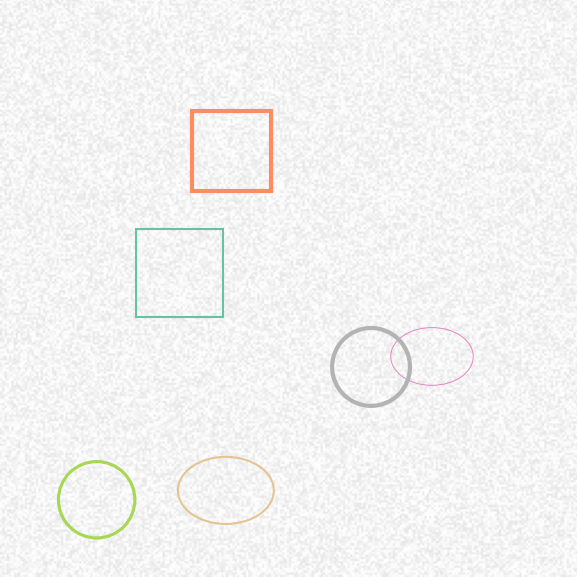[{"shape": "square", "thickness": 1, "radius": 0.38, "center": [0.311, 0.526]}, {"shape": "square", "thickness": 2, "radius": 0.35, "center": [0.401, 0.738]}, {"shape": "oval", "thickness": 0.5, "radius": 0.36, "center": [0.748, 0.382]}, {"shape": "circle", "thickness": 1.5, "radius": 0.33, "center": [0.167, 0.134]}, {"shape": "oval", "thickness": 1, "radius": 0.42, "center": [0.391, 0.15]}, {"shape": "circle", "thickness": 2, "radius": 0.34, "center": [0.643, 0.364]}]